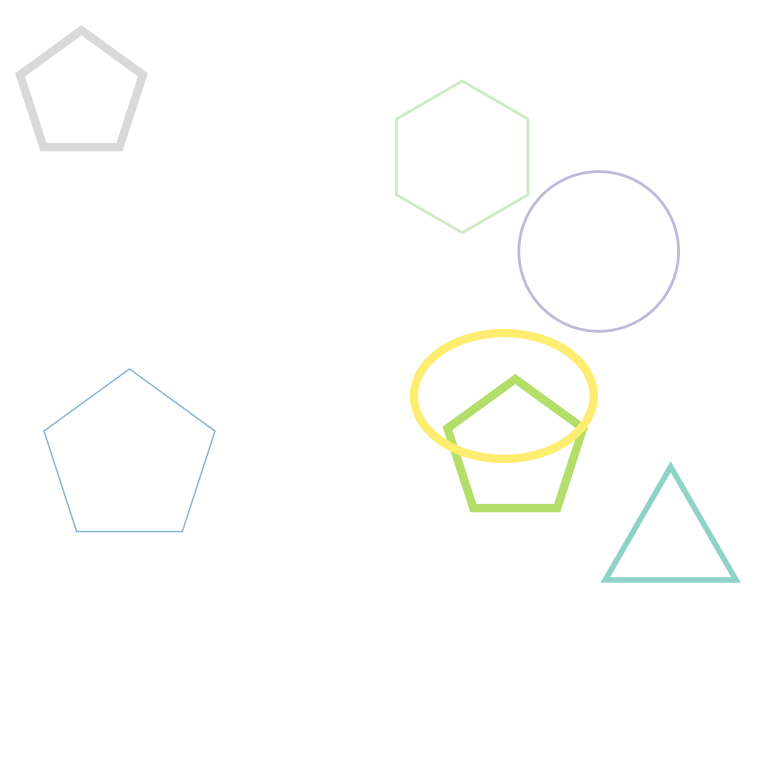[{"shape": "triangle", "thickness": 2, "radius": 0.49, "center": [0.871, 0.296]}, {"shape": "circle", "thickness": 1, "radius": 0.52, "center": [0.778, 0.673]}, {"shape": "pentagon", "thickness": 0.5, "radius": 0.58, "center": [0.168, 0.404]}, {"shape": "pentagon", "thickness": 3, "radius": 0.46, "center": [0.669, 0.415]}, {"shape": "pentagon", "thickness": 3, "radius": 0.42, "center": [0.106, 0.877]}, {"shape": "hexagon", "thickness": 1, "radius": 0.49, "center": [0.6, 0.796]}, {"shape": "oval", "thickness": 3, "radius": 0.58, "center": [0.654, 0.486]}]